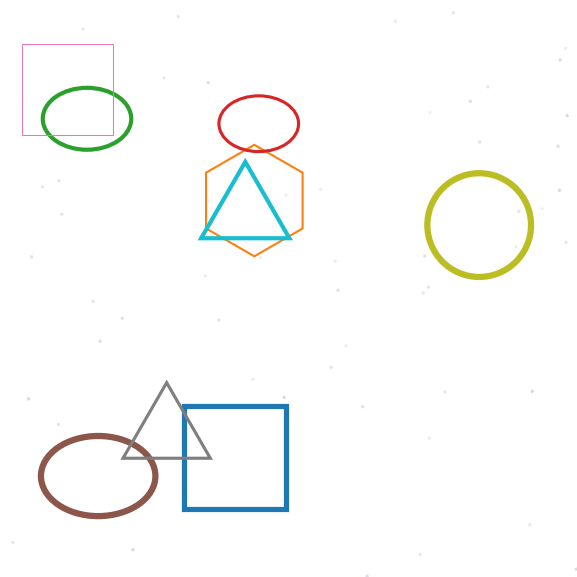[{"shape": "square", "thickness": 2.5, "radius": 0.44, "center": [0.407, 0.207]}, {"shape": "hexagon", "thickness": 1, "radius": 0.48, "center": [0.44, 0.652]}, {"shape": "oval", "thickness": 2, "radius": 0.38, "center": [0.151, 0.793]}, {"shape": "oval", "thickness": 1.5, "radius": 0.34, "center": [0.448, 0.785]}, {"shape": "oval", "thickness": 3, "radius": 0.5, "center": [0.17, 0.175]}, {"shape": "square", "thickness": 0.5, "radius": 0.39, "center": [0.117, 0.844]}, {"shape": "triangle", "thickness": 1.5, "radius": 0.44, "center": [0.289, 0.249]}, {"shape": "circle", "thickness": 3, "radius": 0.45, "center": [0.83, 0.609]}, {"shape": "triangle", "thickness": 2, "radius": 0.44, "center": [0.425, 0.631]}]